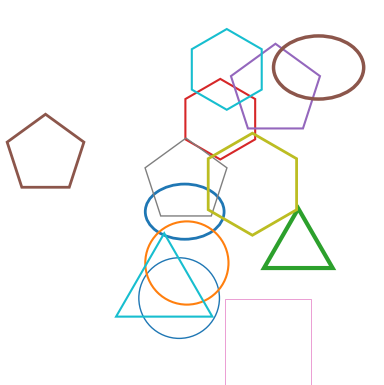[{"shape": "circle", "thickness": 1, "radius": 0.52, "center": [0.465, 0.226]}, {"shape": "oval", "thickness": 2, "radius": 0.51, "center": [0.48, 0.45]}, {"shape": "circle", "thickness": 1.5, "radius": 0.54, "center": [0.485, 0.317]}, {"shape": "triangle", "thickness": 3, "radius": 0.51, "center": [0.775, 0.355]}, {"shape": "hexagon", "thickness": 1.5, "radius": 0.52, "center": [0.572, 0.69]}, {"shape": "pentagon", "thickness": 1.5, "radius": 0.61, "center": [0.715, 0.765]}, {"shape": "oval", "thickness": 2.5, "radius": 0.59, "center": [0.828, 0.825]}, {"shape": "pentagon", "thickness": 2, "radius": 0.52, "center": [0.118, 0.598]}, {"shape": "square", "thickness": 0.5, "radius": 0.56, "center": [0.697, 0.113]}, {"shape": "pentagon", "thickness": 1, "radius": 0.56, "center": [0.483, 0.53]}, {"shape": "hexagon", "thickness": 2, "radius": 0.66, "center": [0.656, 0.522]}, {"shape": "hexagon", "thickness": 1.5, "radius": 0.52, "center": [0.589, 0.82]}, {"shape": "triangle", "thickness": 1.5, "radius": 0.72, "center": [0.427, 0.25]}]